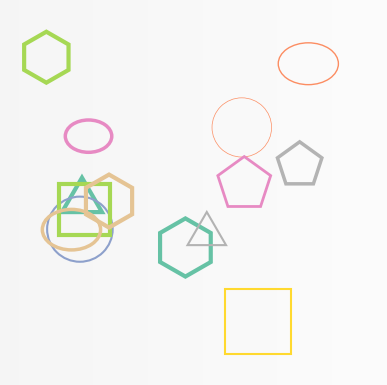[{"shape": "triangle", "thickness": 3, "radius": 0.3, "center": [0.212, 0.479]}, {"shape": "hexagon", "thickness": 3, "radius": 0.38, "center": [0.478, 0.357]}, {"shape": "circle", "thickness": 0.5, "radius": 0.38, "center": [0.624, 0.669]}, {"shape": "oval", "thickness": 1, "radius": 0.39, "center": [0.796, 0.834]}, {"shape": "circle", "thickness": 1.5, "radius": 0.42, "center": [0.206, 0.405]}, {"shape": "oval", "thickness": 2.5, "radius": 0.3, "center": [0.228, 0.646]}, {"shape": "pentagon", "thickness": 2, "radius": 0.36, "center": [0.63, 0.522]}, {"shape": "square", "thickness": 3, "radius": 0.33, "center": [0.218, 0.456]}, {"shape": "hexagon", "thickness": 3, "radius": 0.33, "center": [0.12, 0.851]}, {"shape": "square", "thickness": 1.5, "radius": 0.42, "center": [0.666, 0.166]}, {"shape": "hexagon", "thickness": 3, "radius": 0.34, "center": [0.281, 0.478]}, {"shape": "oval", "thickness": 2.5, "radius": 0.38, "center": [0.184, 0.403]}, {"shape": "triangle", "thickness": 1.5, "radius": 0.29, "center": [0.534, 0.392]}, {"shape": "pentagon", "thickness": 2.5, "radius": 0.3, "center": [0.773, 0.571]}]